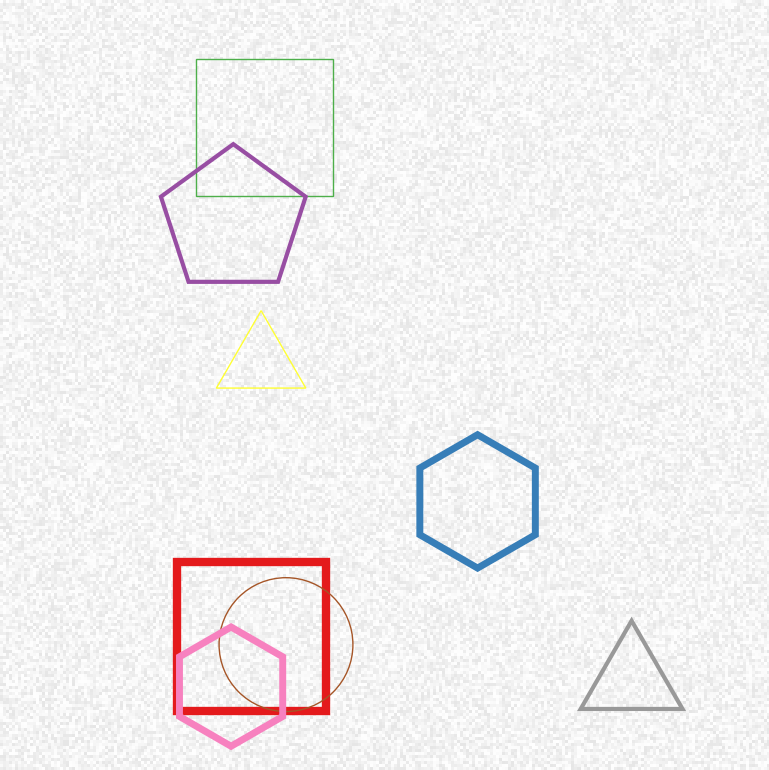[{"shape": "square", "thickness": 3, "radius": 0.48, "center": [0.326, 0.174]}, {"shape": "hexagon", "thickness": 2.5, "radius": 0.43, "center": [0.62, 0.349]}, {"shape": "square", "thickness": 0.5, "radius": 0.44, "center": [0.343, 0.834]}, {"shape": "pentagon", "thickness": 1.5, "radius": 0.49, "center": [0.303, 0.714]}, {"shape": "triangle", "thickness": 0.5, "radius": 0.34, "center": [0.339, 0.53]}, {"shape": "circle", "thickness": 0.5, "radius": 0.43, "center": [0.371, 0.163]}, {"shape": "hexagon", "thickness": 2.5, "radius": 0.39, "center": [0.3, 0.108]}, {"shape": "triangle", "thickness": 1.5, "radius": 0.38, "center": [0.82, 0.117]}]